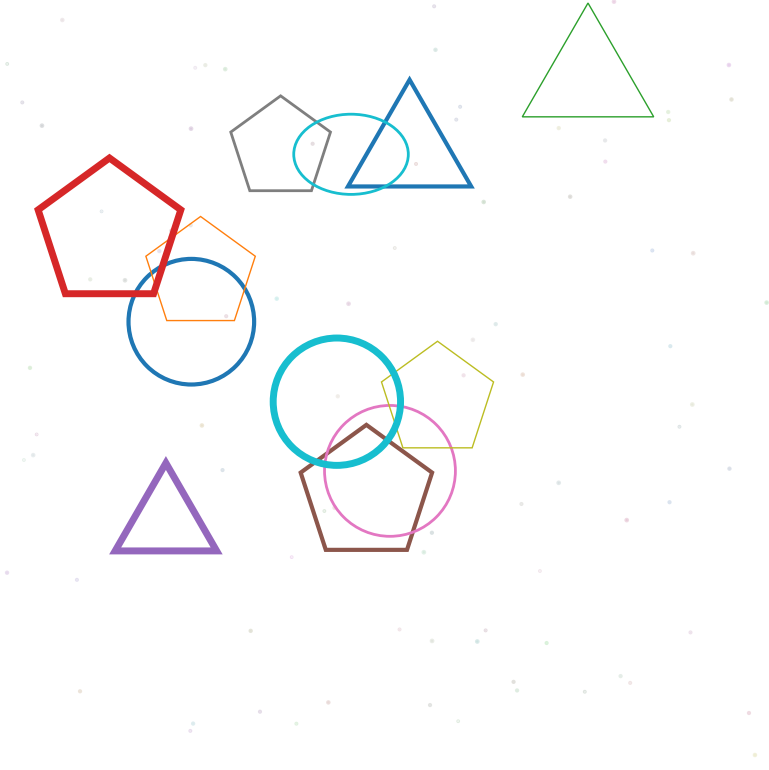[{"shape": "circle", "thickness": 1.5, "radius": 0.41, "center": [0.248, 0.582]}, {"shape": "triangle", "thickness": 1.5, "radius": 0.46, "center": [0.532, 0.804]}, {"shape": "pentagon", "thickness": 0.5, "radius": 0.37, "center": [0.26, 0.644]}, {"shape": "triangle", "thickness": 0.5, "radius": 0.49, "center": [0.764, 0.898]}, {"shape": "pentagon", "thickness": 2.5, "radius": 0.49, "center": [0.142, 0.697]}, {"shape": "triangle", "thickness": 2.5, "radius": 0.38, "center": [0.215, 0.323]}, {"shape": "pentagon", "thickness": 1.5, "radius": 0.45, "center": [0.476, 0.358]}, {"shape": "circle", "thickness": 1, "radius": 0.42, "center": [0.506, 0.388]}, {"shape": "pentagon", "thickness": 1, "radius": 0.34, "center": [0.364, 0.807]}, {"shape": "pentagon", "thickness": 0.5, "radius": 0.38, "center": [0.568, 0.48]}, {"shape": "circle", "thickness": 2.5, "radius": 0.41, "center": [0.437, 0.478]}, {"shape": "oval", "thickness": 1, "radius": 0.37, "center": [0.456, 0.8]}]